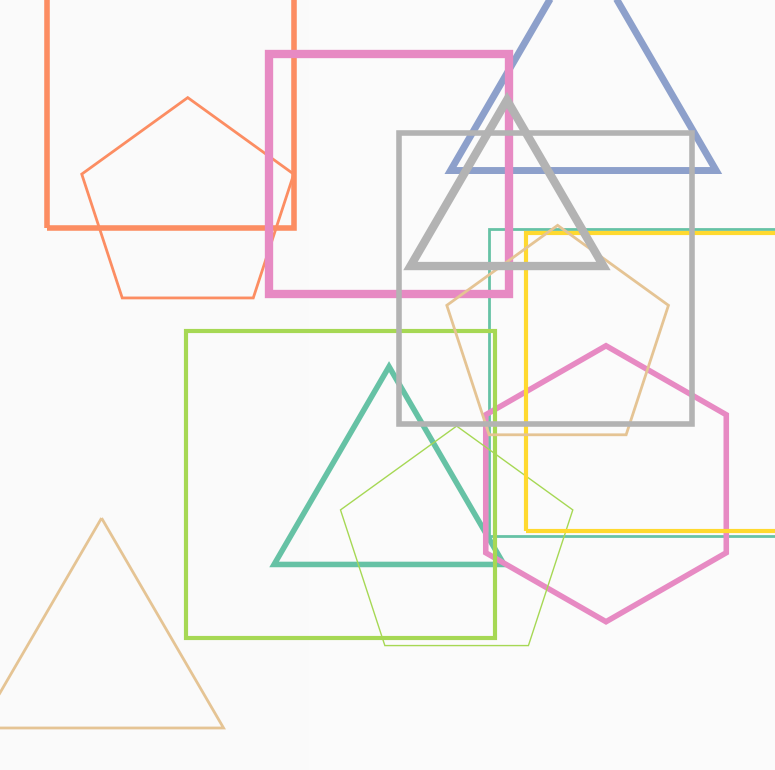[{"shape": "triangle", "thickness": 2, "radius": 0.86, "center": [0.502, 0.353]}, {"shape": "square", "thickness": 1, "radius": 0.99, "center": [0.83, 0.503]}, {"shape": "pentagon", "thickness": 1, "radius": 0.72, "center": [0.242, 0.729]}, {"shape": "square", "thickness": 2, "radius": 0.8, "center": [0.22, 0.863]}, {"shape": "triangle", "thickness": 2.5, "radius": 0.99, "center": [0.753, 0.877]}, {"shape": "square", "thickness": 3, "radius": 0.78, "center": [0.502, 0.774]}, {"shape": "hexagon", "thickness": 2, "radius": 0.9, "center": [0.782, 0.372]}, {"shape": "pentagon", "thickness": 0.5, "radius": 0.79, "center": [0.589, 0.289]}, {"shape": "square", "thickness": 1.5, "radius": 1.0, "center": [0.44, 0.37]}, {"shape": "square", "thickness": 1.5, "radius": 0.97, "center": [0.873, 0.504]}, {"shape": "triangle", "thickness": 1, "radius": 0.91, "center": [0.131, 0.145]}, {"shape": "pentagon", "thickness": 1, "radius": 0.75, "center": [0.72, 0.557]}, {"shape": "square", "thickness": 2, "radius": 0.94, "center": [0.704, 0.639]}, {"shape": "triangle", "thickness": 3, "radius": 0.72, "center": [0.654, 0.726]}]